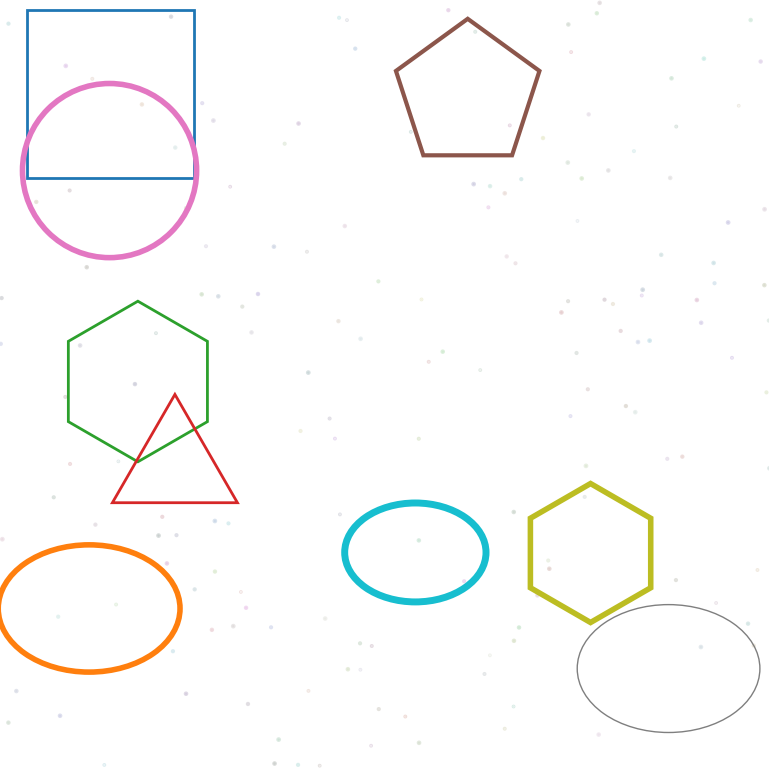[{"shape": "square", "thickness": 1, "radius": 0.54, "center": [0.143, 0.878]}, {"shape": "oval", "thickness": 2, "radius": 0.59, "center": [0.116, 0.21]}, {"shape": "hexagon", "thickness": 1, "radius": 0.52, "center": [0.179, 0.505]}, {"shape": "triangle", "thickness": 1, "radius": 0.47, "center": [0.227, 0.394]}, {"shape": "pentagon", "thickness": 1.5, "radius": 0.49, "center": [0.607, 0.878]}, {"shape": "circle", "thickness": 2, "radius": 0.57, "center": [0.142, 0.778]}, {"shape": "oval", "thickness": 0.5, "radius": 0.59, "center": [0.868, 0.132]}, {"shape": "hexagon", "thickness": 2, "radius": 0.45, "center": [0.767, 0.282]}, {"shape": "oval", "thickness": 2.5, "radius": 0.46, "center": [0.539, 0.283]}]